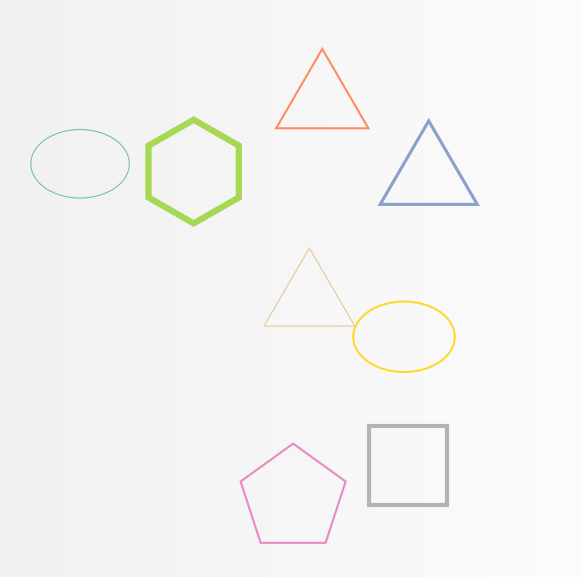[{"shape": "oval", "thickness": 0.5, "radius": 0.42, "center": [0.138, 0.715]}, {"shape": "triangle", "thickness": 1, "radius": 0.46, "center": [0.554, 0.823]}, {"shape": "triangle", "thickness": 1.5, "radius": 0.48, "center": [0.738, 0.693]}, {"shape": "pentagon", "thickness": 1, "radius": 0.48, "center": [0.504, 0.136]}, {"shape": "hexagon", "thickness": 3, "radius": 0.45, "center": [0.333, 0.702]}, {"shape": "oval", "thickness": 1, "radius": 0.44, "center": [0.695, 0.416]}, {"shape": "triangle", "thickness": 0.5, "radius": 0.45, "center": [0.532, 0.48]}, {"shape": "square", "thickness": 2, "radius": 0.34, "center": [0.702, 0.193]}]